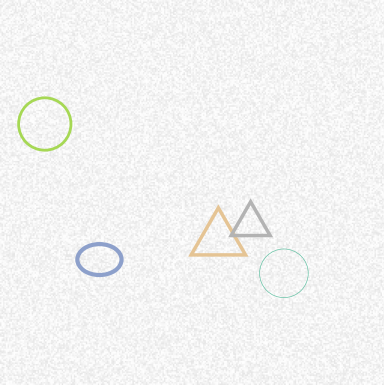[{"shape": "circle", "thickness": 0.5, "radius": 0.32, "center": [0.737, 0.29]}, {"shape": "oval", "thickness": 3, "radius": 0.29, "center": [0.258, 0.326]}, {"shape": "circle", "thickness": 2, "radius": 0.34, "center": [0.116, 0.678]}, {"shape": "triangle", "thickness": 2.5, "radius": 0.41, "center": [0.567, 0.379]}, {"shape": "triangle", "thickness": 2.5, "radius": 0.29, "center": [0.651, 0.417]}]